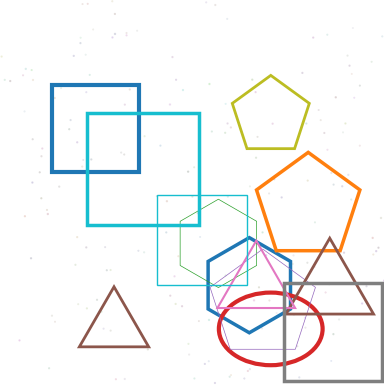[{"shape": "square", "thickness": 3, "radius": 0.57, "center": [0.248, 0.666]}, {"shape": "hexagon", "thickness": 2.5, "radius": 0.62, "center": [0.648, 0.259]}, {"shape": "pentagon", "thickness": 2.5, "radius": 0.71, "center": [0.801, 0.463]}, {"shape": "hexagon", "thickness": 0.5, "radius": 0.57, "center": [0.567, 0.368]}, {"shape": "oval", "thickness": 3, "radius": 0.67, "center": [0.703, 0.146]}, {"shape": "pentagon", "thickness": 0.5, "radius": 0.72, "center": [0.682, 0.209]}, {"shape": "triangle", "thickness": 2, "radius": 0.52, "center": [0.296, 0.151]}, {"shape": "triangle", "thickness": 2, "radius": 0.66, "center": [0.856, 0.25]}, {"shape": "triangle", "thickness": 1.5, "radius": 0.58, "center": [0.666, 0.258]}, {"shape": "square", "thickness": 2.5, "radius": 0.64, "center": [0.864, 0.139]}, {"shape": "pentagon", "thickness": 2, "radius": 0.53, "center": [0.703, 0.699]}, {"shape": "square", "thickness": 2.5, "radius": 0.73, "center": [0.372, 0.562]}, {"shape": "square", "thickness": 1, "radius": 0.59, "center": [0.525, 0.377]}]